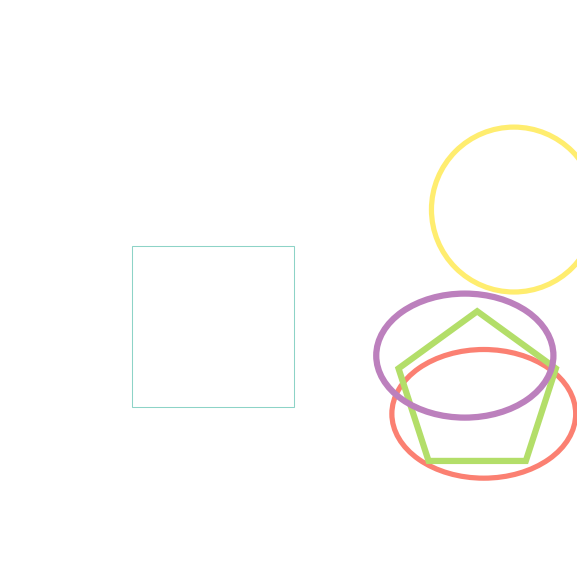[{"shape": "square", "thickness": 0.5, "radius": 0.7, "center": [0.369, 0.433]}, {"shape": "oval", "thickness": 2.5, "radius": 0.8, "center": [0.838, 0.283]}, {"shape": "pentagon", "thickness": 3, "radius": 0.72, "center": [0.826, 0.317]}, {"shape": "oval", "thickness": 3, "radius": 0.77, "center": [0.805, 0.383]}, {"shape": "circle", "thickness": 2.5, "radius": 0.71, "center": [0.89, 0.636]}]